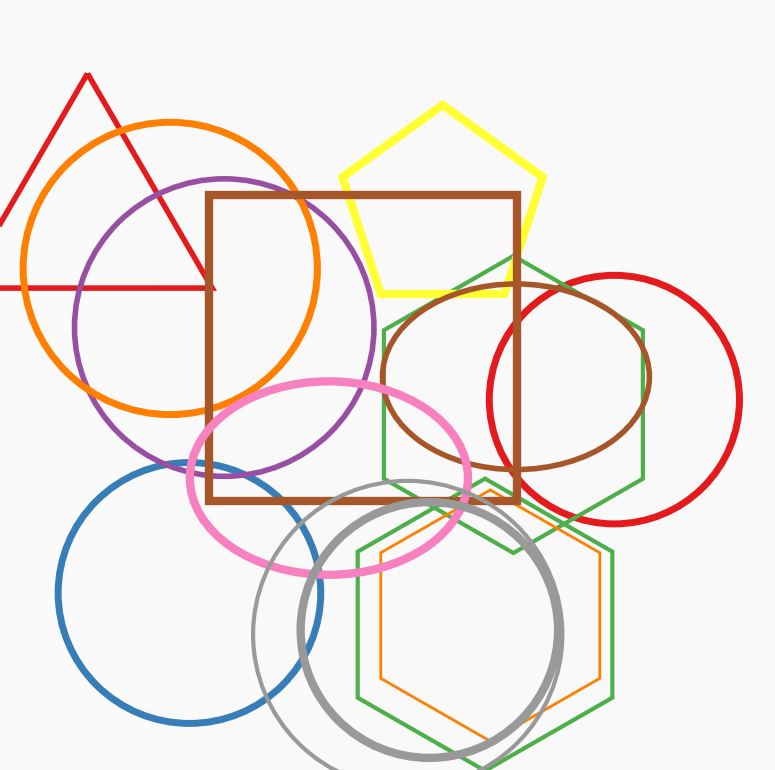[{"shape": "triangle", "thickness": 2, "radius": 0.93, "center": [0.113, 0.719]}, {"shape": "circle", "thickness": 2.5, "radius": 0.81, "center": [0.793, 0.481]}, {"shape": "circle", "thickness": 2.5, "radius": 0.85, "center": [0.244, 0.23]}, {"shape": "hexagon", "thickness": 1.5, "radius": 0.95, "center": [0.626, 0.189]}, {"shape": "hexagon", "thickness": 1.5, "radius": 0.96, "center": [0.662, 0.475]}, {"shape": "circle", "thickness": 2, "radius": 0.97, "center": [0.289, 0.575]}, {"shape": "circle", "thickness": 2.5, "radius": 0.95, "center": [0.22, 0.651]}, {"shape": "hexagon", "thickness": 1, "radius": 0.82, "center": [0.633, 0.201]}, {"shape": "pentagon", "thickness": 3, "radius": 0.68, "center": [0.571, 0.728]}, {"shape": "square", "thickness": 3, "radius": 0.99, "center": [0.469, 0.548]}, {"shape": "oval", "thickness": 2, "radius": 0.86, "center": [0.666, 0.511]}, {"shape": "oval", "thickness": 3, "radius": 0.9, "center": [0.424, 0.379]}, {"shape": "circle", "thickness": 3, "radius": 0.83, "center": [0.554, 0.182]}, {"shape": "circle", "thickness": 1.5, "radius": 1.0, "center": [0.526, 0.176]}]